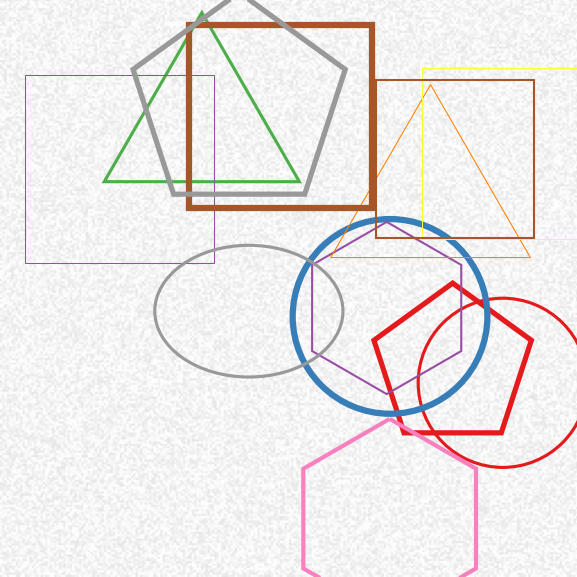[{"shape": "pentagon", "thickness": 2.5, "radius": 0.72, "center": [0.784, 0.366]}, {"shape": "circle", "thickness": 1.5, "radius": 0.73, "center": [0.871, 0.336]}, {"shape": "circle", "thickness": 3, "radius": 0.84, "center": [0.675, 0.451]}, {"shape": "triangle", "thickness": 1.5, "radius": 0.98, "center": [0.35, 0.782]}, {"shape": "hexagon", "thickness": 1, "radius": 0.75, "center": [0.67, 0.466]}, {"shape": "square", "thickness": 0.5, "radius": 0.82, "center": [0.207, 0.706]}, {"shape": "triangle", "thickness": 0.5, "radius": 1.0, "center": [0.746, 0.653]}, {"shape": "square", "thickness": 0.5, "radius": 0.74, "center": [0.879, 0.733]}, {"shape": "square", "thickness": 3, "radius": 0.79, "center": [0.486, 0.797]}, {"shape": "square", "thickness": 1, "radius": 0.68, "center": [0.788, 0.724]}, {"shape": "hexagon", "thickness": 2, "radius": 0.86, "center": [0.675, 0.101]}, {"shape": "pentagon", "thickness": 2.5, "radius": 0.97, "center": [0.414, 0.819]}, {"shape": "oval", "thickness": 1.5, "radius": 0.81, "center": [0.431, 0.46]}]